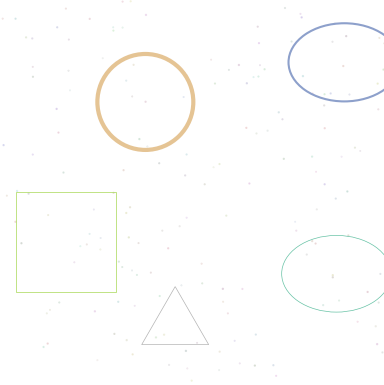[{"shape": "oval", "thickness": 0.5, "radius": 0.71, "center": [0.874, 0.289]}, {"shape": "oval", "thickness": 1.5, "radius": 0.72, "center": [0.894, 0.838]}, {"shape": "square", "thickness": 0.5, "radius": 0.65, "center": [0.172, 0.371]}, {"shape": "circle", "thickness": 3, "radius": 0.62, "center": [0.378, 0.735]}, {"shape": "triangle", "thickness": 0.5, "radius": 0.5, "center": [0.455, 0.155]}]